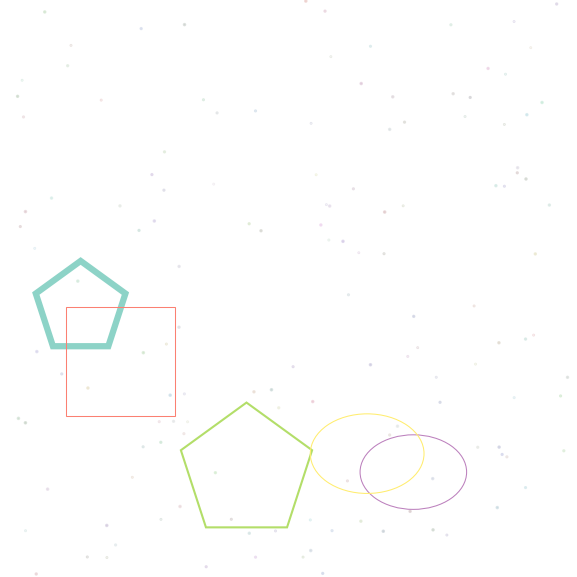[{"shape": "pentagon", "thickness": 3, "radius": 0.41, "center": [0.14, 0.466]}, {"shape": "square", "thickness": 0.5, "radius": 0.47, "center": [0.208, 0.373]}, {"shape": "pentagon", "thickness": 1, "radius": 0.6, "center": [0.427, 0.183]}, {"shape": "oval", "thickness": 0.5, "radius": 0.46, "center": [0.716, 0.182]}, {"shape": "oval", "thickness": 0.5, "radius": 0.49, "center": [0.636, 0.214]}]